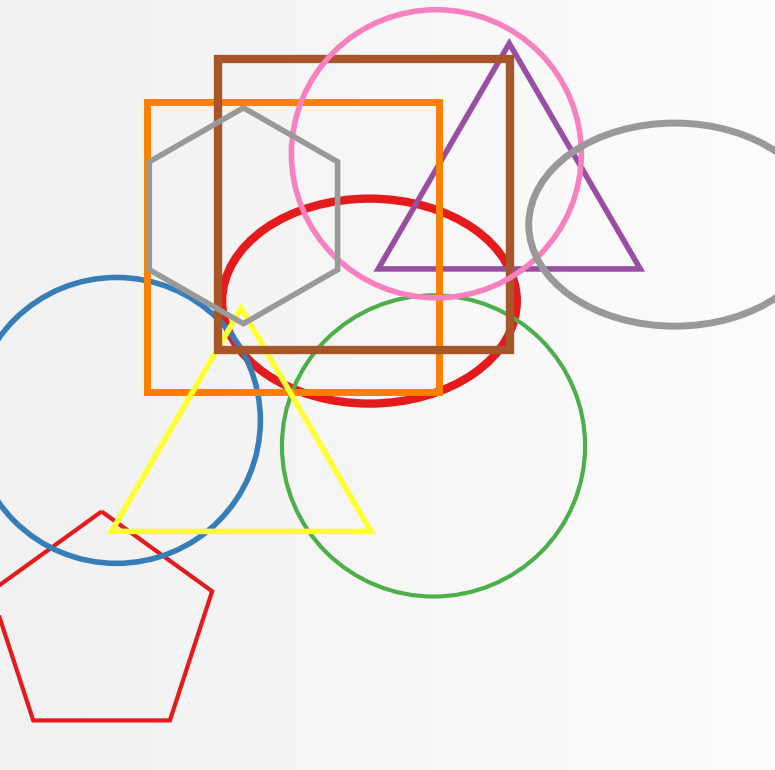[{"shape": "oval", "thickness": 3, "radius": 0.95, "center": [0.477, 0.609]}, {"shape": "pentagon", "thickness": 1.5, "radius": 0.75, "center": [0.131, 0.186]}, {"shape": "circle", "thickness": 2, "radius": 0.93, "center": [0.15, 0.454]}, {"shape": "circle", "thickness": 1.5, "radius": 0.98, "center": [0.559, 0.421]}, {"shape": "triangle", "thickness": 2, "radius": 0.98, "center": [0.657, 0.748]}, {"shape": "square", "thickness": 2.5, "radius": 0.94, "center": [0.379, 0.679]}, {"shape": "triangle", "thickness": 2, "radius": 0.97, "center": [0.311, 0.407]}, {"shape": "square", "thickness": 3, "radius": 0.94, "center": [0.47, 0.734]}, {"shape": "circle", "thickness": 2, "radius": 0.94, "center": [0.563, 0.8]}, {"shape": "oval", "thickness": 2.5, "radius": 0.94, "center": [0.871, 0.708]}, {"shape": "hexagon", "thickness": 2, "radius": 0.7, "center": [0.314, 0.72]}]